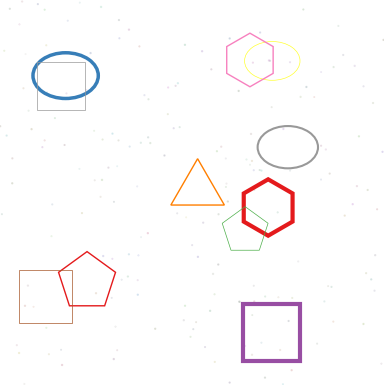[{"shape": "hexagon", "thickness": 3, "radius": 0.37, "center": [0.697, 0.461]}, {"shape": "pentagon", "thickness": 1, "radius": 0.39, "center": [0.226, 0.269]}, {"shape": "oval", "thickness": 2.5, "radius": 0.42, "center": [0.17, 0.804]}, {"shape": "pentagon", "thickness": 0.5, "radius": 0.31, "center": [0.637, 0.401]}, {"shape": "square", "thickness": 3, "radius": 0.37, "center": [0.706, 0.136]}, {"shape": "triangle", "thickness": 1, "radius": 0.4, "center": [0.513, 0.508]}, {"shape": "oval", "thickness": 0.5, "radius": 0.36, "center": [0.707, 0.842]}, {"shape": "square", "thickness": 0.5, "radius": 0.34, "center": [0.118, 0.23]}, {"shape": "hexagon", "thickness": 1, "radius": 0.35, "center": [0.649, 0.844]}, {"shape": "square", "thickness": 0.5, "radius": 0.31, "center": [0.158, 0.776]}, {"shape": "oval", "thickness": 1.5, "radius": 0.39, "center": [0.748, 0.618]}]